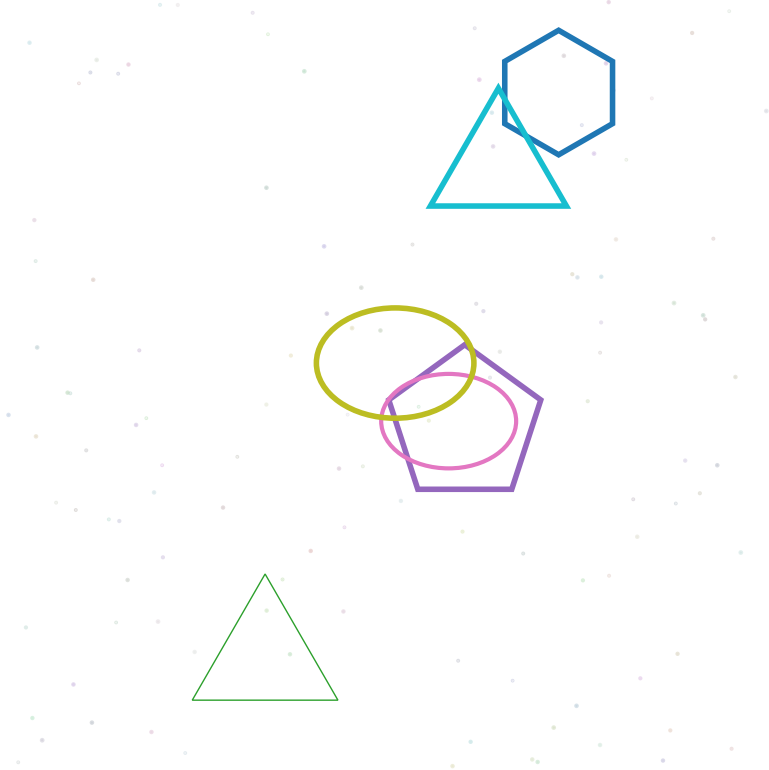[{"shape": "hexagon", "thickness": 2, "radius": 0.4, "center": [0.726, 0.88]}, {"shape": "triangle", "thickness": 0.5, "radius": 0.55, "center": [0.344, 0.145]}, {"shape": "pentagon", "thickness": 2, "radius": 0.52, "center": [0.604, 0.449]}, {"shape": "oval", "thickness": 1.5, "radius": 0.44, "center": [0.583, 0.453]}, {"shape": "oval", "thickness": 2, "radius": 0.51, "center": [0.513, 0.528]}, {"shape": "triangle", "thickness": 2, "radius": 0.51, "center": [0.647, 0.783]}]